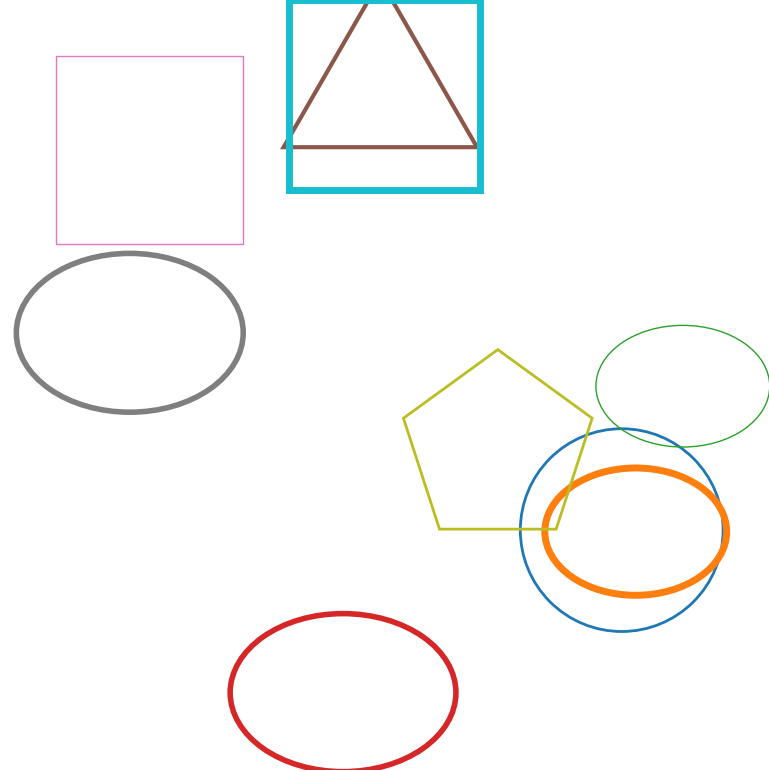[{"shape": "circle", "thickness": 1, "radius": 0.66, "center": [0.807, 0.312]}, {"shape": "oval", "thickness": 2.5, "radius": 0.59, "center": [0.826, 0.31]}, {"shape": "oval", "thickness": 0.5, "radius": 0.56, "center": [0.887, 0.498]}, {"shape": "oval", "thickness": 2, "radius": 0.73, "center": [0.446, 0.1]}, {"shape": "triangle", "thickness": 1.5, "radius": 0.72, "center": [0.494, 0.881]}, {"shape": "square", "thickness": 0.5, "radius": 0.61, "center": [0.194, 0.805]}, {"shape": "oval", "thickness": 2, "radius": 0.74, "center": [0.169, 0.568]}, {"shape": "pentagon", "thickness": 1, "radius": 0.64, "center": [0.647, 0.417]}, {"shape": "square", "thickness": 2.5, "radius": 0.62, "center": [0.499, 0.876]}]